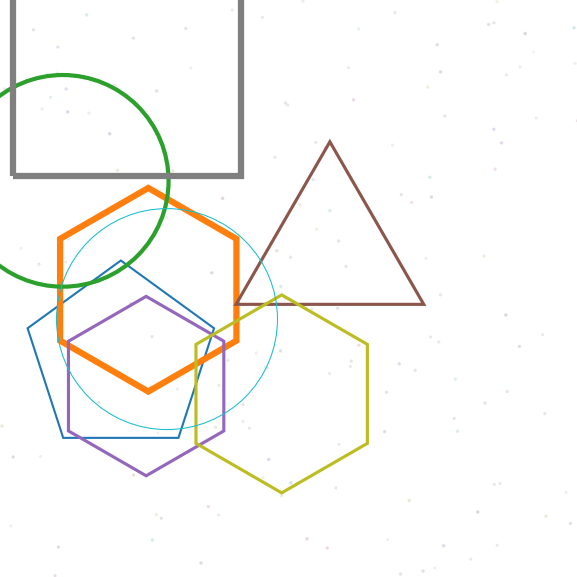[{"shape": "pentagon", "thickness": 1, "radius": 0.85, "center": [0.209, 0.378]}, {"shape": "hexagon", "thickness": 3, "radius": 0.88, "center": [0.257, 0.497]}, {"shape": "circle", "thickness": 2, "radius": 0.92, "center": [0.109, 0.686]}, {"shape": "hexagon", "thickness": 1.5, "radius": 0.78, "center": [0.253, 0.331]}, {"shape": "triangle", "thickness": 1.5, "radius": 0.94, "center": [0.571, 0.566]}, {"shape": "square", "thickness": 3, "radius": 0.99, "center": [0.22, 0.892]}, {"shape": "hexagon", "thickness": 1.5, "radius": 0.86, "center": [0.488, 0.317]}, {"shape": "circle", "thickness": 0.5, "radius": 0.96, "center": [0.289, 0.447]}]